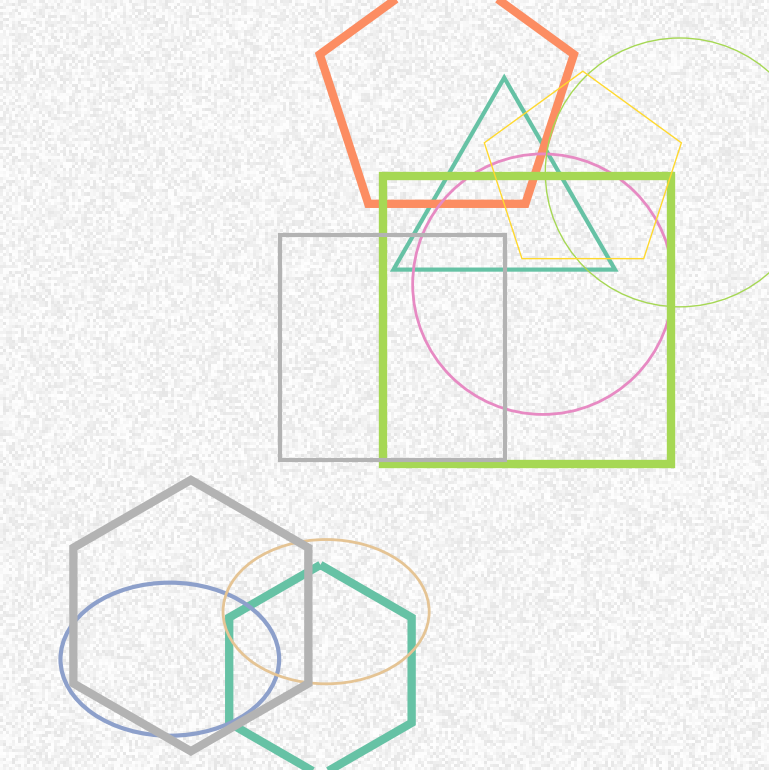[{"shape": "triangle", "thickness": 1.5, "radius": 0.83, "center": [0.655, 0.733]}, {"shape": "hexagon", "thickness": 3, "radius": 0.68, "center": [0.416, 0.13]}, {"shape": "pentagon", "thickness": 3, "radius": 0.87, "center": [0.58, 0.876]}, {"shape": "oval", "thickness": 1.5, "radius": 0.71, "center": [0.221, 0.144]}, {"shape": "circle", "thickness": 1, "radius": 0.85, "center": [0.705, 0.631]}, {"shape": "circle", "thickness": 0.5, "radius": 0.87, "center": [0.883, 0.776]}, {"shape": "square", "thickness": 3, "radius": 0.93, "center": [0.685, 0.584]}, {"shape": "pentagon", "thickness": 0.5, "radius": 0.67, "center": [0.757, 0.773]}, {"shape": "oval", "thickness": 1, "radius": 0.67, "center": [0.424, 0.206]}, {"shape": "square", "thickness": 1.5, "radius": 0.73, "center": [0.51, 0.549]}, {"shape": "hexagon", "thickness": 3, "radius": 0.88, "center": [0.248, 0.201]}]